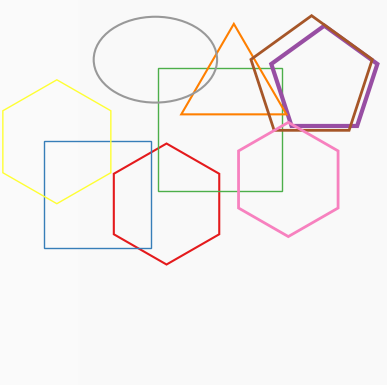[{"shape": "hexagon", "thickness": 1.5, "radius": 0.79, "center": [0.43, 0.47]}, {"shape": "square", "thickness": 1, "radius": 0.69, "center": [0.252, 0.495]}, {"shape": "square", "thickness": 1, "radius": 0.8, "center": [0.568, 0.663]}, {"shape": "pentagon", "thickness": 3, "radius": 0.72, "center": [0.837, 0.789]}, {"shape": "triangle", "thickness": 1.5, "radius": 0.78, "center": [0.603, 0.781]}, {"shape": "hexagon", "thickness": 1, "radius": 0.8, "center": [0.147, 0.632]}, {"shape": "pentagon", "thickness": 2, "radius": 0.82, "center": [0.804, 0.795]}, {"shape": "hexagon", "thickness": 2, "radius": 0.74, "center": [0.744, 0.534]}, {"shape": "oval", "thickness": 1.5, "radius": 0.8, "center": [0.401, 0.845]}]